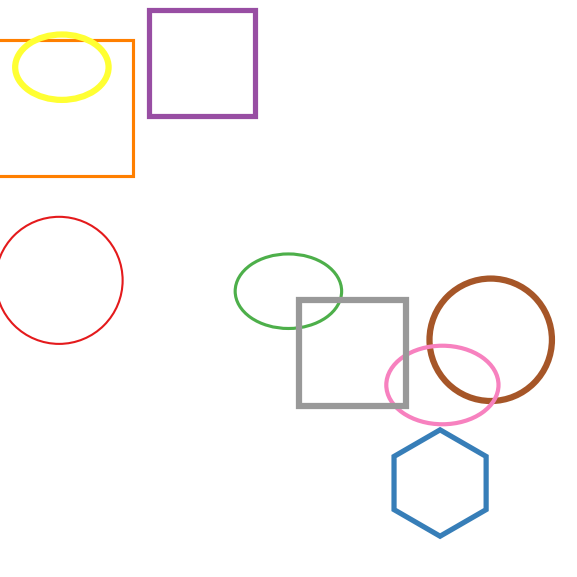[{"shape": "circle", "thickness": 1, "radius": 0.55, "center": [0.102, 0.514]}, {"shape": "hexagon", "thickness": 2.5, "radius": 0.46, "center": [0.762, 0.163]}, {"shape": "oval", "thickness": 1.5, "radius": 0.46, "center": [0.499, 0.495]}, {"shape": "square", "thickness": 2.5, "radius": 0.46, "center": [0.349, 0.89]}, {"shape": "square", "thickness": 1.5, "radius": 0.59, "center": [0.112, 0.812]}, {"shape": "oval", "thickness": 3, "radius": 0.4, "center": [0.107, 0.883]}, {"shape": "circle", "thickness": 3, "radius": 0.53, "center": [0.85, 0.411]}, {"shape": "oval", "thickness": 2, "radius": 0.49, "center": [0.766, 0.332]}, {"shape": "square", "thickness": 3, "radius": 0.46, "center": [0.61, 0.387]}]